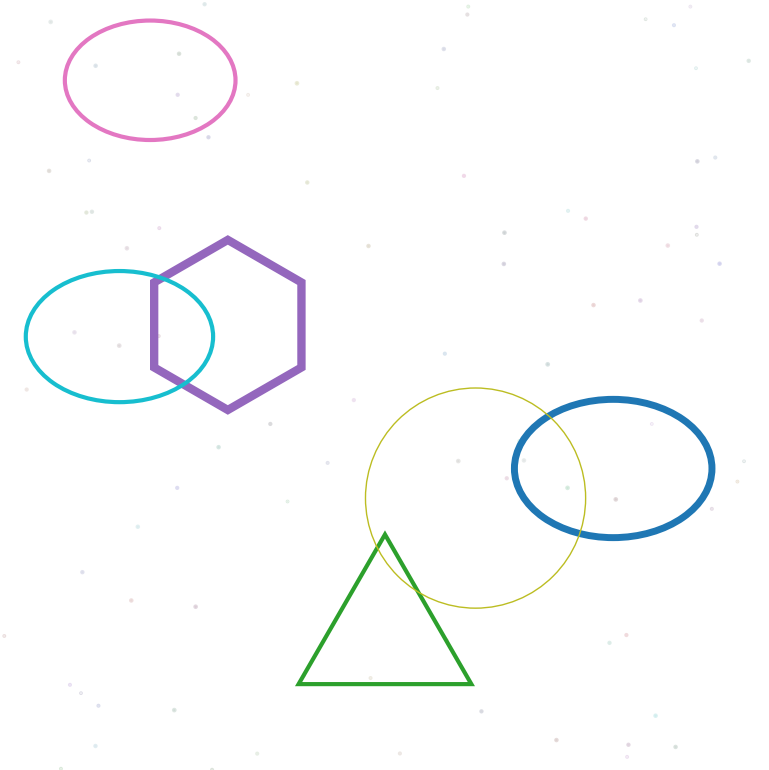[{"shape": "oval", "thickness": 2.5, "radius": 0.64, "center": [0.796, 0.392]}, {"shape": "triangle", "thickness": 1.5, "radius": 0.65, "center": [0.5, 0.176]}, {"shape": "hexagon", "thickness": 3, "radius": 0.55, "center": [0.296, 0.578]}, {"shape": "oval", "thickness": 1.5, "radius": 0.55, "center": [0.195, 0.896]}, {"shape": "circle", "thickness": 0.5, "radius": 0.71, "center": [0.618, 0.353]}, {"shape": "oval", "thickness": 1.5, "radius": 0.61, "center": [0.155, 0.563]}]